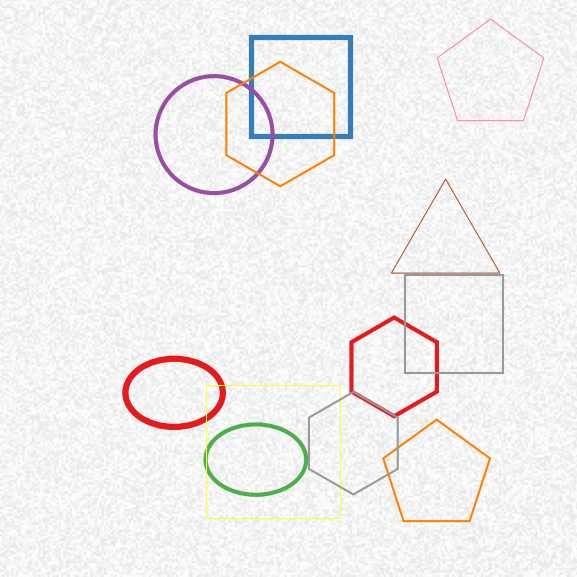[{"shape": "oval", "thickness": 3, "radius": 0.42, "center": [0.302, 0.319]}, {"shape": "hexagon", "thickness": 2, "radius": 0.43, "center": [0.683, 0.364]}, {"shape": "square", "thickness": 2.5, "radius": 0.43, "center": [0.52, 0.849]}, {"shape": "oval", "thickness": 2, "radius": 0.44, "center": [0.443, 0.203]}, {"shape": "circle", "thickness": 2, "radius": 0.51, "center": [0.371, 0.766]}, {"shape": "hexagon", "thickness": 1, "radius": 0.54, "center": [0.485, 0.784]}, {"shape": "pentagon", "thickness": 1, "radius": 0.49, "center": [0.756, 0.175]}, {"shape": "square", "thickness": 0.5, "radius": 0.58, "center": [0.473, 0.218]}, {"shape": "triangle", "thickness": 0.5, "radius": 0.54, "center": [0.772, 0.58]}, {"shape": "pentagon", "thickness": 0.5, "radius": 0.49, "center": [0.849, 0.869]}, {"shape": "square", "thickness": 1, "radius": 0.42, "center": [0.786, 0.438]}, {"shape": "hexagon", "thickness": 1, "radius": 0.44, "center": [0.612, 0.232]}]